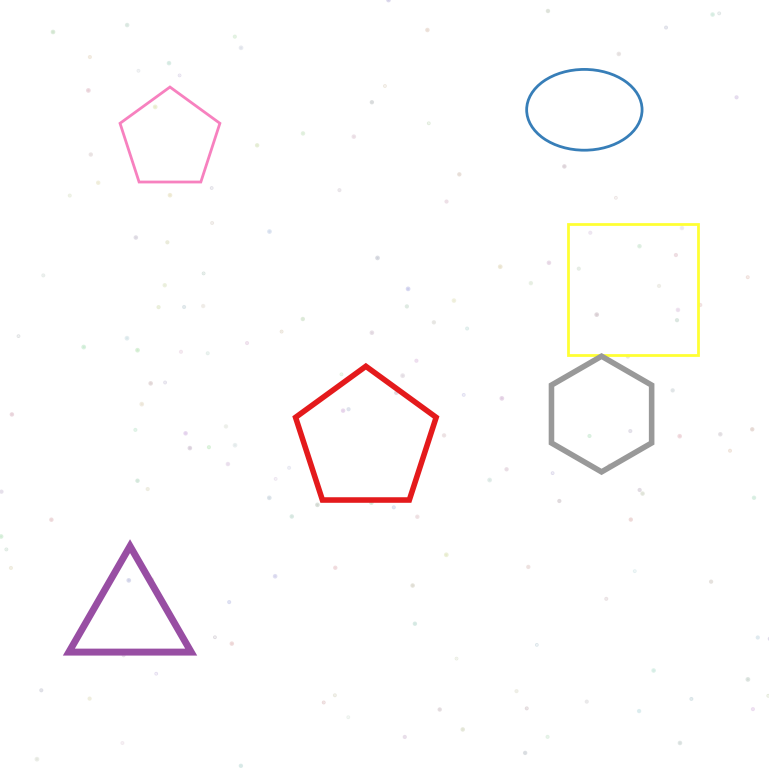[{"shape": "pentagon", "thickness": 2, "radius": 0.48, "center": [0.475, 0.428]}, {"shape": "oval", "thickness": 1, "radius": 0.37, "center": [0.759, 0.857]}, {"shape": "triangle", "thickness": 2.5, "radius": 0.46, "center": [0.169, 0.199]}, {"shape": "square", "thickness": 1, "radius": 0.42, "center": [0.822, 0.624]}, {"shape": "pentagon", "thickness": 1, "radius": 0.34, "center": [0.221, 0.819]}, {"shape": "hexagon", "thickness": 2, "radius": 0.38, "center": [0.781, 0.462]}]